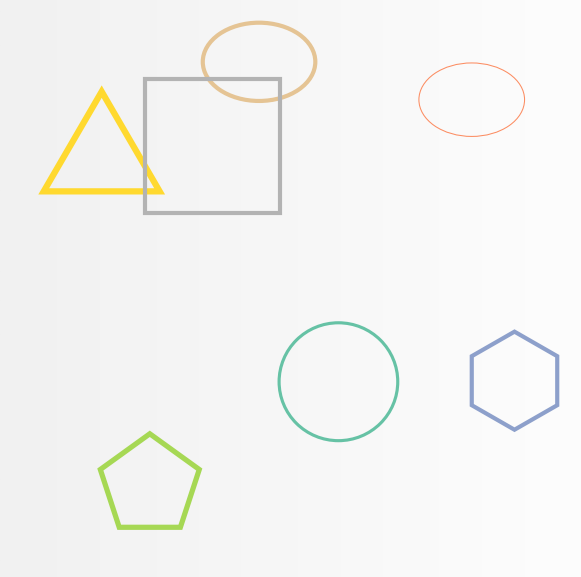[{"shape": "circle", "thickness": 1.5, "radius": 0.51, "center": [0.582, 0.338]}, {"shape": "oval", "thickness": 0.5, "radius": 0.45, "center": [0.812, 0.827]}, {"shape": "hexagon", "thickness": 2, "radius": 0.42, "center": [0.885, 0.34]}, {"shape": "pentagon", "thickness": 2.5, "radius": 0.45, "center": [0.258, 0.158]}, {"shape": "triangle", "thickness": 3, "radius": 0.58, "center": [0.175, 0.725]}, {"shape": "oval", "thickness": 2, "radius": 0.48, "center": [0.446, 0.892]}, {"shape": "square", "thickness": 2, "radius": 0.58, "center": [0.366, 0.747]}]